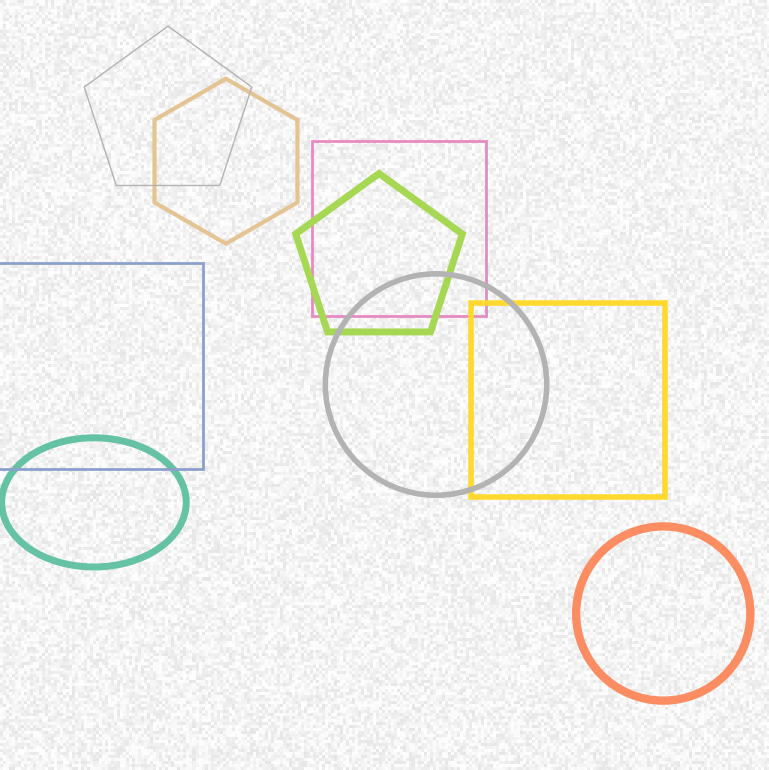[{"shape": "oval", "thickness": 2.5, "radius": 0.6, "center": [0.122, 0.348]}, {"shape": "circle", "thickness": 3, "radius": 0.57, "center": [0.861, 0.203]}, {"shape": "square", "thickness": 1, "radius": 0.67, "center": [0.129, 0.525]}, {"shape": "square", "thickness": 1, "radius": 0.57, "center": [0.518, 0.703]}, {"shape": "pentagon", "thickness": 2.5, "radius": 0.57, "center": [0.492, 0.661]}, {"shape": "square", "thickness": 2, "radius": 0.63, "center": [0.737, 0.481]}, {"shape": "hexagon", "thickness": 1.5, "radius": 0.54, "center": [0.293, 0.791]}, {"shape": "pentagon", "thickness": 0.5, "radius": 0.57, "center": [0.218, 0.852]}, {"shape": "circle", "thickness": 2, "radius": 0.72, "center": [0.566, 0.501]}]